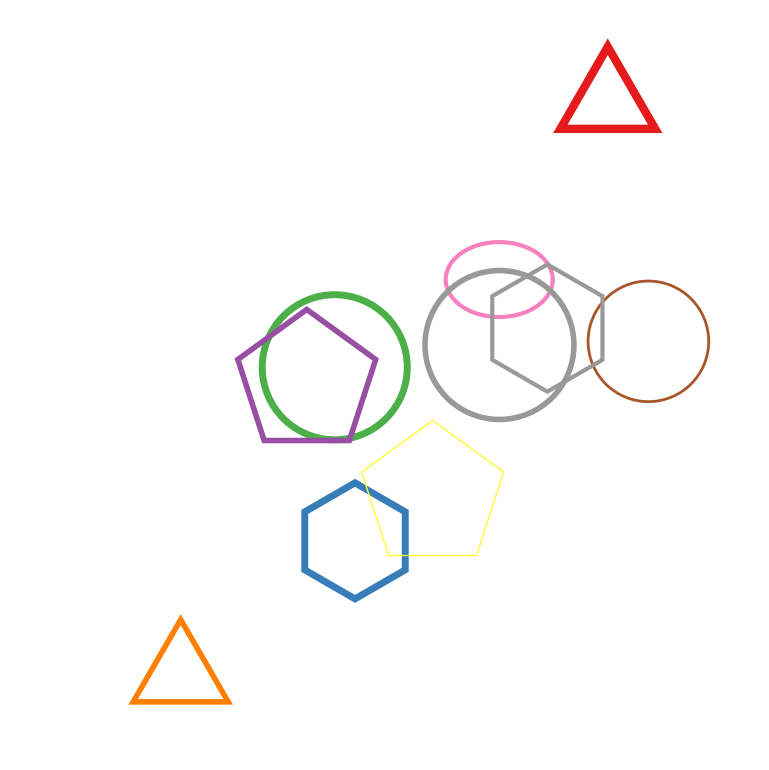[{"shape": "triangle", "thickness": 3, "radius": 0.36, "center": [0.789, 0.868]}, {"shape": "hexagon", "thickness": 2.5, "radius": 0.38, "center": [0.461, 0.298]}, {"shape": "circle", "thickness": 2.5, "radius": 0.47, "center": [0.435, 0.523]}, {"shape": "pentagon", "thickness": 2, "radius": 0.47, "center": [0.398, 0.504]}, {"shape": "triangle", "thickness": 2, "radius": 0.36, "center": [0.235, 0.124]}, {"shape": "pentagon", "thickness": 0.5, "radius": 0.48, "center": [0.562, 0.357]}, {"shape": "circle", "thickness": 1, "radius": 0.39, "center": [0.842, 0.557]}, {"shape": "oval", "thickness": 1.5, "radius": 0.35, "center": [0.648, 0.637]}, {"shape": "circle", "thickness": 2, "radius": 0.48, "center": [0.649, 0.552]}, {"shape": "hexagon", "thickness": 1.5, "radius": 0.41, "center": [0.711, 0.574]}]